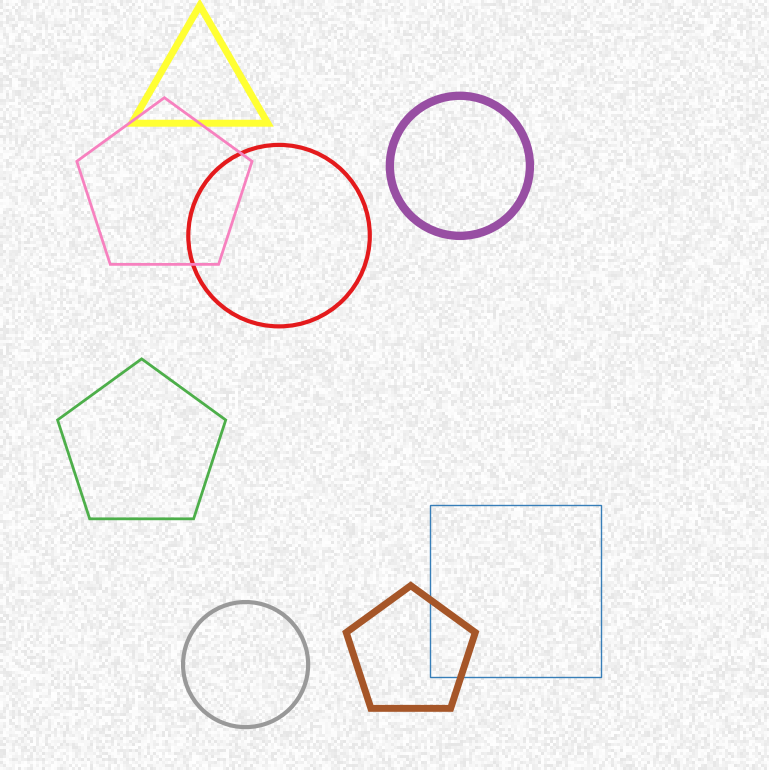[{"shape": "circle", "thickness": 1.5, "radius": 0.59, "center": [0.362, 0.694]}, {"shape": "square", "thickness": 0.5, "radius": 0.56, "center": [0.67, 0.232]}, {"shape": "pentagon", "thickness": 1, "radius": 0.57, "center": [0.184, 0.419]}, {"shape": "circle", "thickness": 3, "radius": 0.45, "center": [0.597, 0.785]}, {"shape": "triangle", "thickness": 2.5, "radius": 0.51, "center": [0.259, 0.891]}, {"shape": "pentagon", "thickness": 2.5, "radius": 0.44, "center": [0.533, 0.151]}, {"shape": "pentagon", "thickness": 1, "radius": 0.6, "center": [0.214, 0.753]}, {"shape": "circle", "thickness": 1.5, "radius": 0.41, "center": [0.319, 0.137]}]